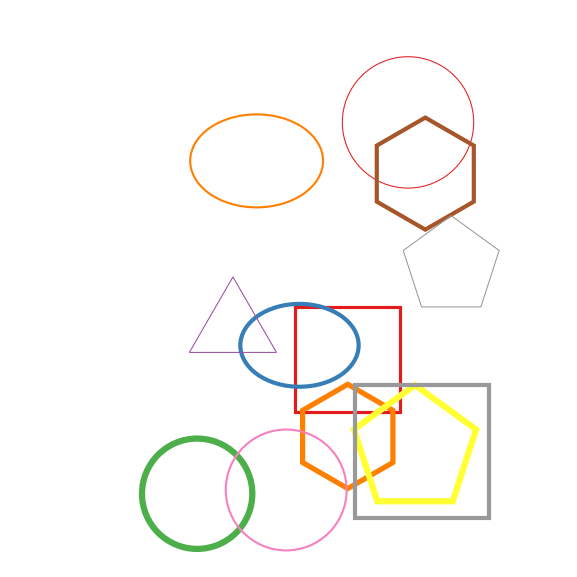[{"shape": "square", "thickness": 1.5, "radius": 0.45, "center": [0.602, 0.376]}, {"shape": "circle", "thickness": 0.5, "radius": 0.57, "center": [0.707, 0.787]}, {"shape": "oval", "thickness": 2, "radius": 0.51, "center": [0.519, 0.401]}, {"shape": "circle", "thickness": 3, "radius": 0.48, "center": [0.341, 0.144]}, {"shape": "triangle", "thickness": 0.5, "radius": 0.44, "center": [0.403, 0.432]}, {"shape": "hexagon", "thickness": 2.5, "radius": 0.45, "center": [0.602, 0.243]}, {"shape": "oval", "thickness": 1, "radius": 0.58, "center": [0.444, 0.721]}, {"shape": "pentagon", "thickness": 3, "radius": 0.56, "center": [0.719, 0.221]}, {"shape": "hexagon", "thickness": 2, "radius": 0.49, "center": [0.736, 0.699]}, {"shape": "circle", "thickness": 1, "radius": 0.52, "center": [0.496, 0.151]}, {"shape": "pentagon", "thickness": 0.5, "radius": 0.44, "center": [0.781, 0.538]}, {"shape": "square", "thickness": 2, "radius": 0.58, "center": [0.731, 0.217]}]